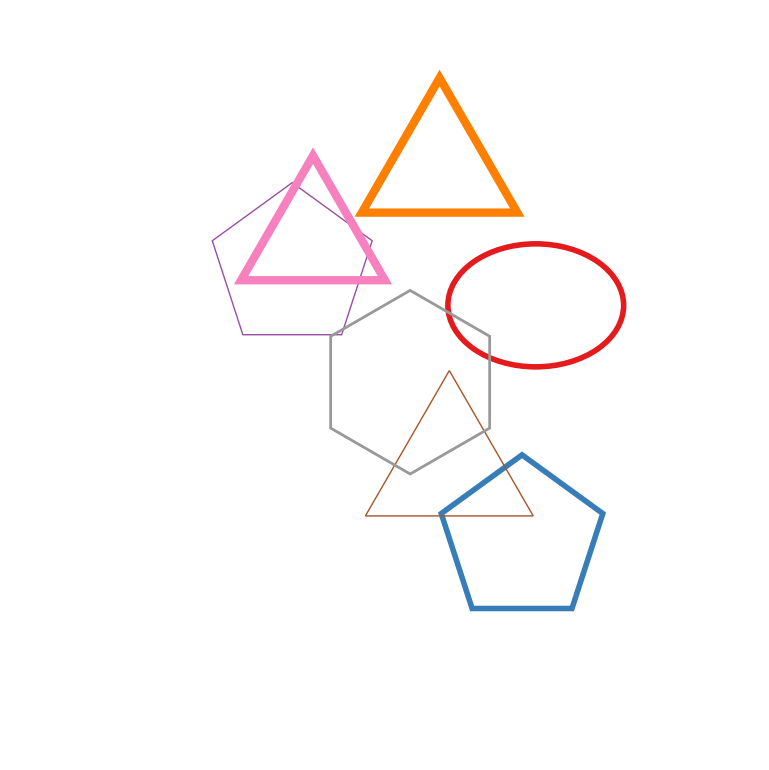[{"shape": "oval", "thickness": 2, "radius": 0.57, "center": [0.696, 0.603]}, {"shape": "pentagon", "thickness": 2, "radius": 0.55, "center": [0.678, 0.299]}, {"shape": "pentagon", "thickness": 0.5, "radius": 0.55, "center": [0.38, 0.654]}, {"shape": "triangle", "thickness": 3, "radius": 0.58, "center": [0.571, 0.782]}, {"shape": "triangle", "thickness": 0.5, "radius": 0.63, "center": [0.584, 0.393]}, {"shape": "triangle", "thickness": 3, "radius": 0.54, "center": [0.407, 0.69]}, {"shape": "hexagon", "thickness": 1, "radius": 0.6, "center": [0.533, 0.504]}]